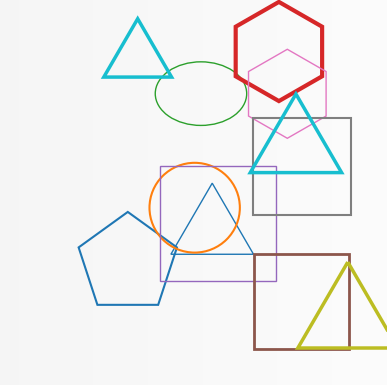[{"shape": "triangle", "thickness": 1, "radius": 0.62, "center": [0.548, 0.401]}, {"shape": "pentagon", "thickness": 1.5, "radius": 0.67, "center": [0.33, 0.316]}, {"shape": "circle", "thickness": 1.5, "radius": 0.58, "center": [0.502, 0.461]}, {"shape": "oval", "thickness": 1, "radius": 0.59, "center": [0.519, 0.757]}, {"shape": "hexagon", "thickness": 3, "radius": 0.64, "center": [0.72, 0.866]}, {"shape": "square", "thickness": 1, "radius": 0.75, "center": [0.564, 0.42]}, {"shape": "square", "thickness": 2, "radius": 0.61, "center": [0.778, 0.216]}, {"shape": "hexagon", "thickness": 1, "radius": 0.58, "center": [0.741, 0.756]}, {"shape": "square", "thickness": 1.5, "radius": 0.63, "center": [0.78, 0.568]}, {"shape": "triangle", "thickness": 2.5, "radius": 0.74, "center": [0.898, 0.17]}, {"shape": "triangle", "thickness": 2.5, "radius": 0.5, "center": [0.355, 0.85]}, {"shape": "triangle", "thickness": 2.5, "radius": 0.68, "center": [0.764, 0.62]}]